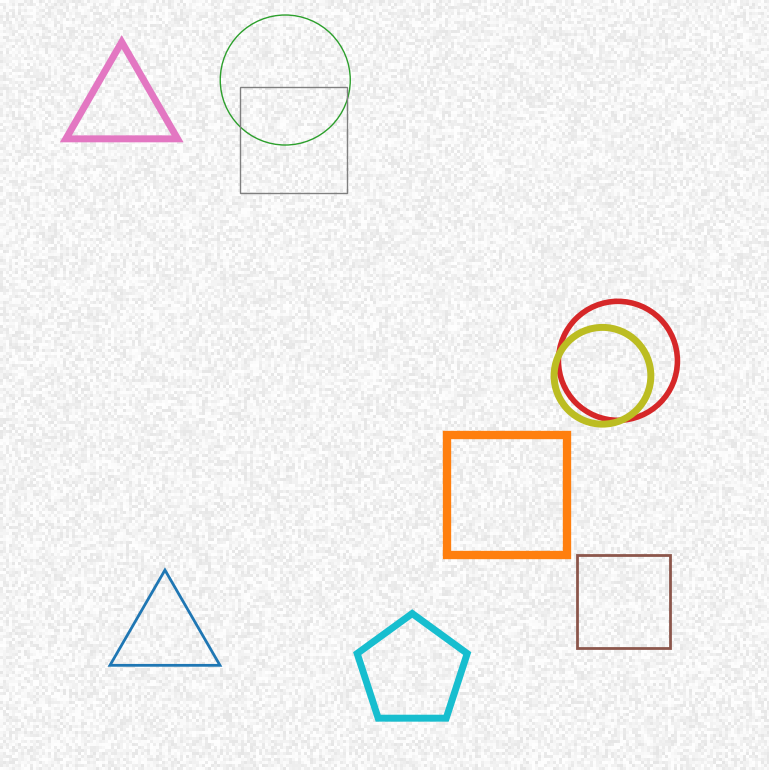[{"shape": "triangle", "thickness": 1, "radius": 0.41, "center": [0.214, 0.177]}, {"shape": "square", "thickness": 3, "radius": 0.39, "center": [0.659, 0.357]}, {"shape": "circle", "thickness": 0.5, "radius": 0.42, "center": [0.37, 0.896]}, {"shape": "circle", "thickness": 2, "radius": 0.39, "center": [0.803, 0.531]}, {"shape": "square", "thickness": 1, "radius": 0.3, "center": [0.81, 0.219]}, {"shape": "triangle", "thickness": 2.5, "radius": 0.42, "center": [0.158, 0.862]}, {"shape": "square", "thickness": 0.5, "radius": 0.35, "center": [0.381, 0.819]}, {"shape": "circle", "thickness": 2.5, "radius": 0.31, "center": [0.782, 0.512]}, {"shape": "pentagon", "thickness": 2.5, "radius": 0.38, "center": [0.535, 0.128]}]